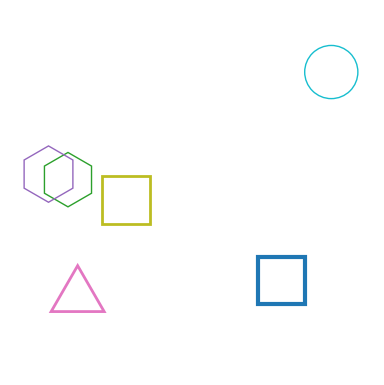[{"shape": "square", "thickness": 3, "radius": 0.3, "center": [0.731, 0.272]}, {"shape": "hexagon", "thickness": 1, "radius": 0.35, "center": [0.177, 0.533]}, {"shape": "hexagon", "thickness": 1, "radius": 0.37, "center": [0.126, 0.548]}, {"shape": "triangle", "thickness": 2, "radius": 0.4, "center": [0.202, 0.23]}, {"shape": "square", "thickness": 2, "radius": 0.31, "center": [0.327, 0.48]}, {"shape": "circle", "thickness": 1, "radius": 0.35, "center": [0.86, 0.813]}]